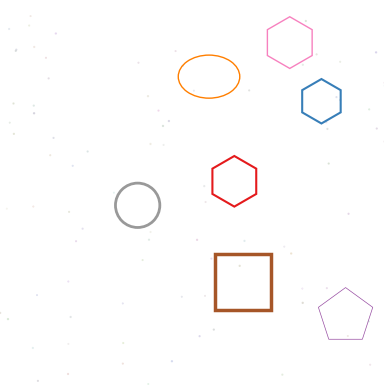[{"shape": "hexagon", "thickness": 1.5, "radius": 0.33, "center": [0.609, 0.529]}, {"shape": "hexagon", "thickness": 1.5, "radius": 0.29, "center": [0.835, 0.737]}, {"shape": "pentagon", "thickness": 0.5, "radius": 0.37, "center": [0.898, 0.179]}, {"shape": "oval", "thickness": 1, "radius": 0.4, "center": [0.543, 0.801]}, {"shape": "square", "thickness": 2.5, "radius": 0.36, "center": [0.63, 0.267]}, {"shape": "hexagon", "thickness": 1, "radius": 0.34, "center": [0.753, 0.889]}, {"shape": "circle", "thickness": 2, "radius": 0.29, "center": [0.358, 0.467]}]